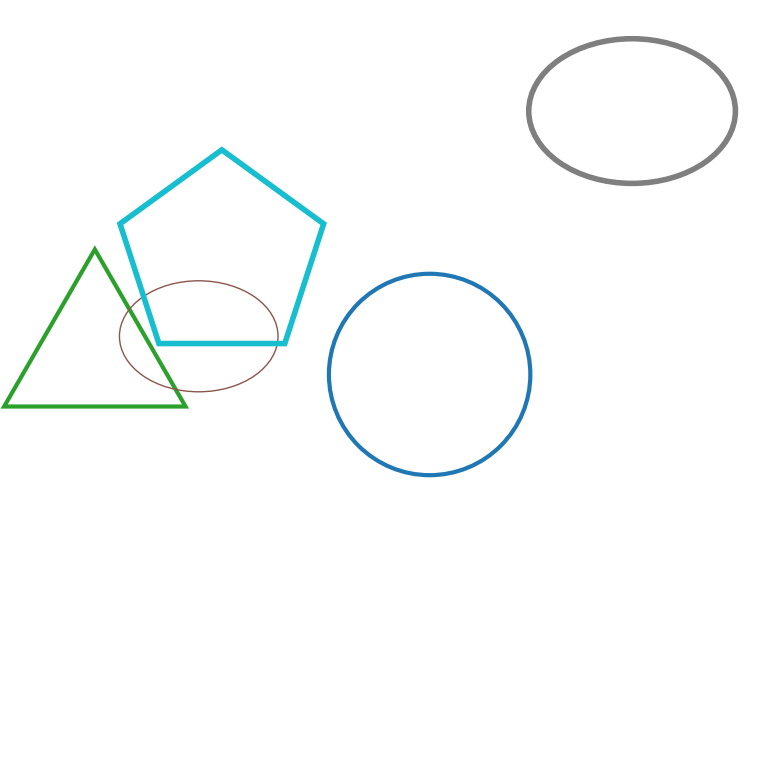[{"shape": "circle", "thickness": 1.5, "radius": 0.65, "center": [0.558, 0.514]}, {"shape": "triangle", "thickness": 1.5, "radius": 0.68, "center": [0.123, 0.54]}, {"shape": "oval", "thickness": 0.5, "radius": 0.51, "center": [0.258, 0.563]}, {"shape": "oval", "thickness": 2, "radius": 0.67, "center": [0.821, 0.856]}, {"shape": "pentagon", "thickness": 2, "radius": 0.7, "center": [0.288, 0.666]}]